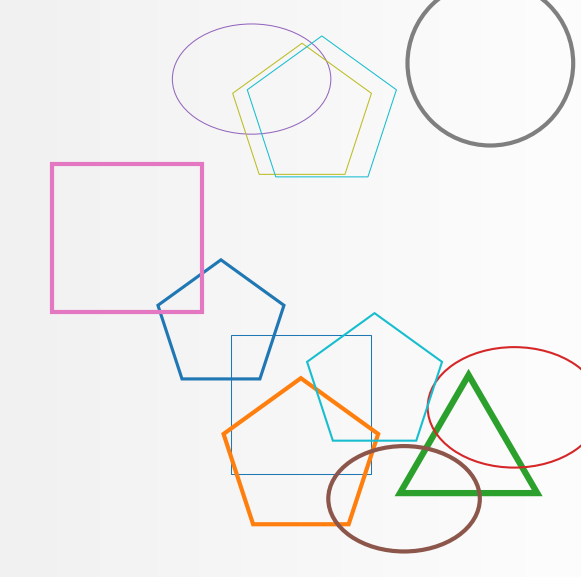[{"shape": "pentagon", "thickness": 1.5, "radius": 0.57, "center": [0.38, 0.435]}, {"shape": "square", "thickness": 0.5, "radius": 0.6, "center": [0.518, 0.298]}, {"shape": "pentagon", "thickness": 2, "radius": 0.7, "center": [0.518, 0.204]}, {"shape": "triangle", "thickness": 3, "radius": 0.68, "center": [0.806, 0.213]}, {"shape": "oval", "thickness": 1, "radius": 0.75, "center": [0.885, 0.294]}, {"shape": "oval", "thickness": 0.5, "radius": 0.68, "center": [0.433, 0.862]}, {"shape": "oval", "thickness": 2, "radius": 0.65, "center": [0.695, 0.135]}, {"shape": "square", "thickness": 2, "radius": 0.64, "center": [0.218, 0.587]}, {"shape": "circle", "thickness": 2, "radius": 0.71, "center": [0.844, 0.89]}, {"shape": "pentagon", "thickness": 0.5, "radius": 0.63, "center": [0.52, 0.799]}, {"shape": "pentagon", "thickness": 1, "radius": 0.61, "center": [0.644, 0.335]}, {"shape": "pentagon", "thickness": 0.5, "radius": 0.67, "center": [0.554, 0.802]}]